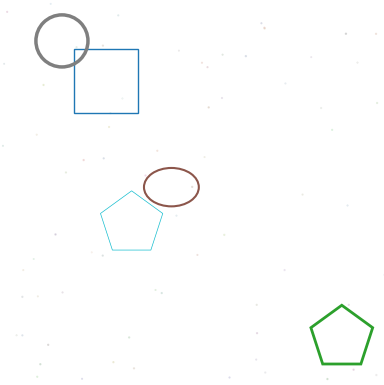[{"shape": "square", "thickness": 1, "radius": 0.42, "center": [0.276, 0.789]}, {"shape": "pentagon", "thickness": 2, "radius": 0.42, "center": [0.888, 0.123]}, {"shape": "oval", "thickness": 1.5, "radius": 0.36, "center": [0.445, 0.514]}, {"shape": "circle", "thickness": 2.5, "radius": 0.34, "center": [0.161, 0.894]}, {"shape": "pentagon", "thickness": 0.5, "radius": 0.43, "center": [0.342, 0.419]}]